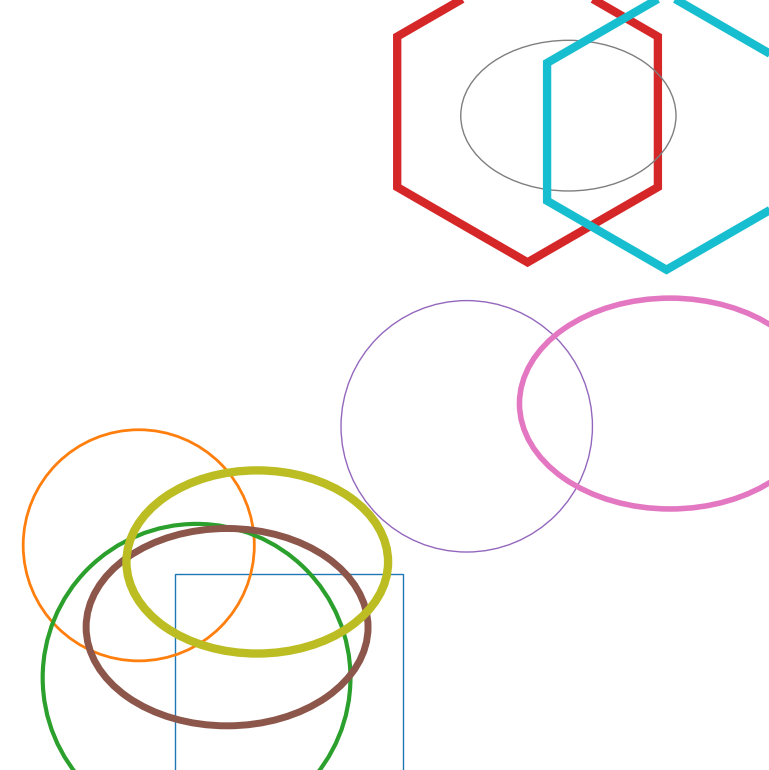[{"shape": "square", "thickness": 0.5, "radius": 0.74, "center": [0.376, 0.107]}, {"shape": "circle", "thickness": 1, "radius": 0.75, "center": [0.18, 0.292]}, {"shape": "circle", "thickness": 1.5, "radius": 1.0, "center": [0.255, 0.12]}, {"shape": "hexagon", "thickness": 3, "radius": 0.98, "center": [0.685, 0.855]}, {"shape": "circle", "thickness": 0.5, "radius": 0.82, "center": [0.606, 0.446]}, {"shape": "oval", "thickness": 2.5, "radius": 0.92, "center": [0.295, 0.186]}, {"shape": "oval", "thickness": 2, "radius": 0.98, "center": [0.87, 0.476]}, {"shape": "oval", "thickness": 0.5, "radius": 0.7, "center": [0.738, 0.85]}, {"shape": "oval", "thickness": 3, "radius": 0.85, "center": [0.334, 0.27]}, {"shape": "hexagon", "thickness": 3, "radius": 0.9, "center": [0.866, 0.829]}]